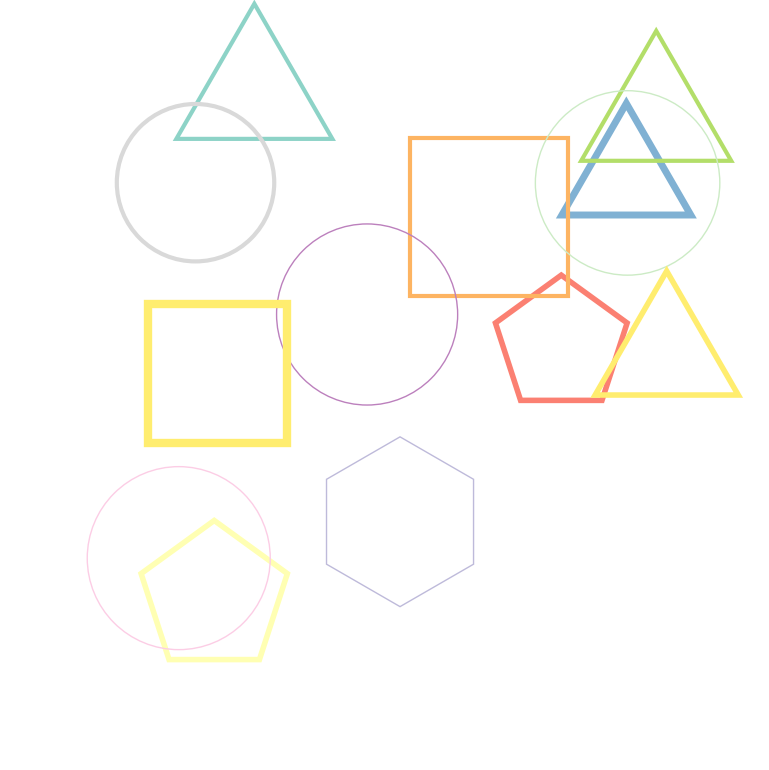[{"shape": "triangle", "thickness": 1.5, "radius": 0.58, "center": [0.33, 0.878]}, {"shape": "pentagon", "thickness": 2, "radius": 0.5, "center": [0.278, 0.224]}, {"shape": "hexagon", "thickness": 0.5, "radius": 0.55, "center": [0.52, 0.322]}, {"shape": "pentagon", "thickness": 2, "radius": 0.45, "center": [0.729, 0.553]}, {"shape": "triangle", "thickness": 2.5, "radius": 0.48, "center": [0.813, 0.769]}, {"shape": "square", "thickness": 1.5, "radius": 0.51, "center": [0.635, 0.718]}, {"shape": "triangle", "thickness": 1.5, "radius": 0.56, "center": [0.852, 0.847]}, {"shape": "circle", "thickness": 0.5, "radius": 0.59, "center": [0.232, 0.275]}, {"shape": "circle", "thickness": 1.5, "radius": 0.51, "center": [0.254, 0.763]}, {"shape": "circle", "thickness": 0.5, "radius": 0.59, "center": [0.477, 0.592]}, {"shape": "circle", "thickness": 0.5, "radius": 0.6, "center": [0.815, 0.762]}, {"shape": "square", "thickness": 3, "radius": 0.45, "center": [0.282, 0.515]}, {"shape": "triangle", "thickness": 2, "radius": 0.54, "center": [0.866, 0.541]}]